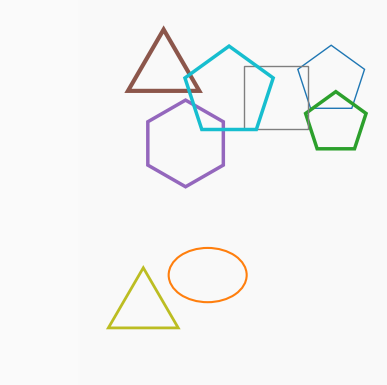[{"shape": "pentagon", "thickness": 1, "radius": 0.45, "center": [0.855, 0.792]}, {"shape": "oval", "thickness": 1.5, "radius": 0.5, "center": [0.536, 0.286]}, {"shape": "pentagon", "thickness": 2.5, "radius": 0.41, "center": [0.867, 0.68]}, {"shape": "hexagon", "thickness": 2.5, "radius": 0.56, "center": [0.479, 0.627]}, {"shape": "triangle", "thickness": 3, "radius": 0.53, "center": [0.422, 0.817]}, {"shape": "square", "thickness": 1, "radius": 0.41, "center": [0.713, 0.747]}, {"shape": "triangle", "thickness": 2, "radius": 0.52, "center": [0.37, 0.2]}, {"shape": "pentagon", "thickness": 2.5, "radius": 0.6, "center": [0.591, 0.761]}]